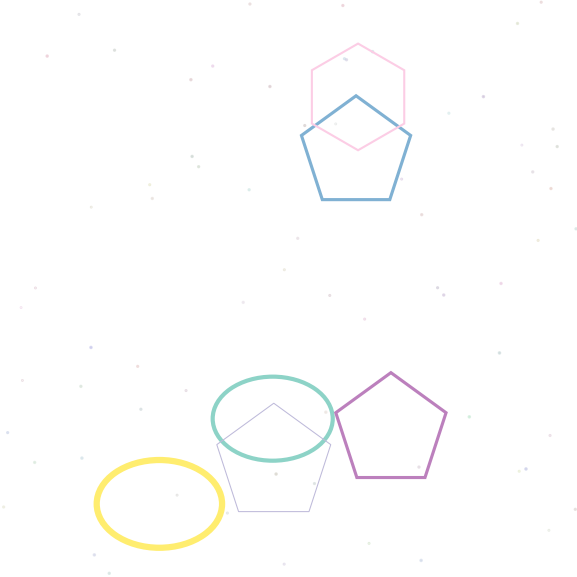[{"shape": "oval", "thickness": 2, "radius": 0.52, "center": [0.472, 0.274]}, {"shape": "pentagon", "thickness": 0.5, "radius": 0.52, "center": [0.474, 0.197]}, {"shape": "pentagon", "thickness": 1.5, "radius": 0.5, "center": [0.617, 0.734]}, {"shape": "hexagon", "thickness": 1, "radius": 0.46, "center": [0.62, 0.831]}, {"shape": "pentagon", "thickness": 1.5, "radius": 0.5, "center": [0.677, 0.253]}, {"shape": "oval", "thickness": 3, "radius": 0.54, "center": [0.276, 0.127]}]